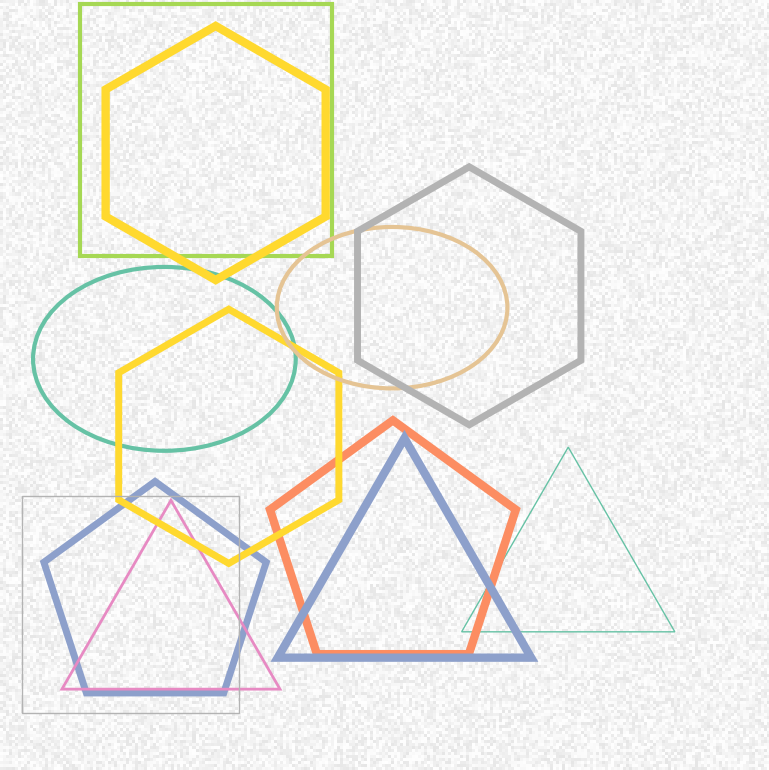[{"shape": "triangle", "thickness": 0.5, "radius": 0.8, "center": [0.738, 0.259]}, {"shape": "oval", "thickness": 1.5, "radius": 0.85, "center": [0.214, 0.534]}, {"shape": "pentagon", "thickness": 3, "radius": 0.84, "center": [0.51, 0.286]}, {"shape": "triangle", "thickness": 3, "radius": 0.95, "center": [0.525, 0.241]}, {"shape": "pentagon", "thickness": 2.5, "radius": 0.76, "center": [0.201, 0.223]}, {"shape": "triangle", "thickness": 1, "radius": 0.82, "center": [0.222, 0.187]}, {"shape": "square", "thickness": 1.5, "radius": 0.82, "center": [0.267, 0.832]}, {"shape": "hexagon", "thickness": 3, "radius": 0.82, "center": [0.28, 0.801]}, {"shape": "hexagon", "thickness": 2.5, "radius": 0.83, "center": [0.297, 0.433]}, {"shape": "oval", "thickness": 1.5, "radius": 0.75, "center": [0.509, 0.6]}, {"shape": "square", "thickness": 0.5, "radius": 0.7, "center": [0.169, 0.215]}, {"shape": "hexagon", "thickness": 2.5, "radius": 0.84, "center": [0.609, 0.616]}]